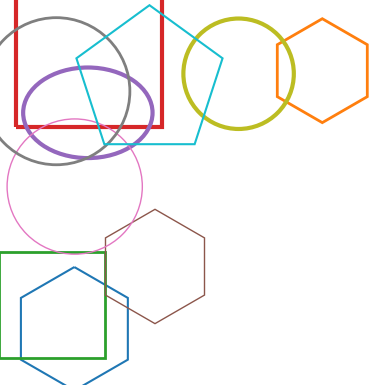[{"shape": "hexagon", "thickness": 1.5, "radius": 0.8, "center": [0.193, 0.146]}, {"shape": "hexagon", "thickness": 2, "radius": 0.67, "center": [0.837, 0.816]}, {"shape": "square", "thickness": 2, "radius": 0.69, "center": [0.136, 0.208]}, {"shape": "square", "thickness": 3, "radius": 0.94, "center": [0.231, 0.859]}, {"shape": "oval", "thickness": 3, "radius": 0.84, "center": [0.228, 0.707]}, {"shape": "hexagon", "thickness": 1, "radius": 0.74, "center": [0.403, 0.308]}, {"shape": "circle", "thickness": 1, "radius": 0.88, "center": [0.194, 0.515]}, {"shape": "circle", "thickness": 2, "radius": 0.96, "center": [0.146, 0.763]}, {"shape": "circle", "thickness": 3, "radius": 0.72, "center": [0.62, 0.808]}, {"shape": "pentagon", "thickness": 1.5, "radius": 1.0, "center": [0.388, 0.787]}]